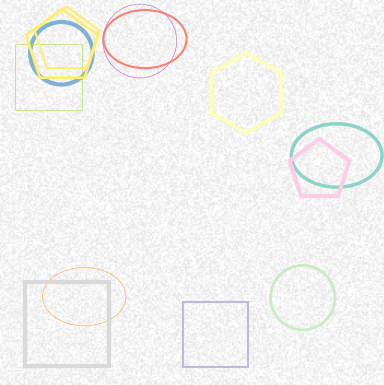[{"shape": "oval", "thickness": 2.5, "radius": 0.59, "center": [0.875, 0.596]}, {"shape": "hexagon", "thickness": 2.5, "radius": 0.52, "center": [0.639, 0.758]}, {"shape": "square", "thickness": 1.5, "radius": 0.43, "center": [0.559, 0.131]}, {"shape": "oval", "thickness": 1.5, "radius": 0.54, "center": [0.377, 0.898]}, {"shape": "circle", "thickness": 3, "radius": 0.41, "center": [0.159, 0.862]}, {"shape": "oval", "thickness": 0.5, "radius": 0.54, "center": [0.219, 0.23]}, {"shape": "square", "thickness": 0.5, "radius": 0.43, "center": [0.126, 0.8]}, {"shape": "pentagon", "thickness": 3, "radius": 0.41, "center": [0.83, 0.557]}, {"shape": "square", "thickness": 3, "radius": 0.54, "center": [0.173, 0.159]}, {"shape": "circle", "thickness": 0.5, "radius": 0.48, "center": [0.363, 0.893]}, {"shape": "circle", "thickness": 2, "radius": 0.42, "center": [0.786, 0.227]}, {"shape": "pentagon", "thickness": 2, "radius": 0.49, "center": [0.161, 0.878]}, {"shape": "pentagon", "thickness": 1.5, "radius": 0.44, "center": [0.173, 0.895]}]